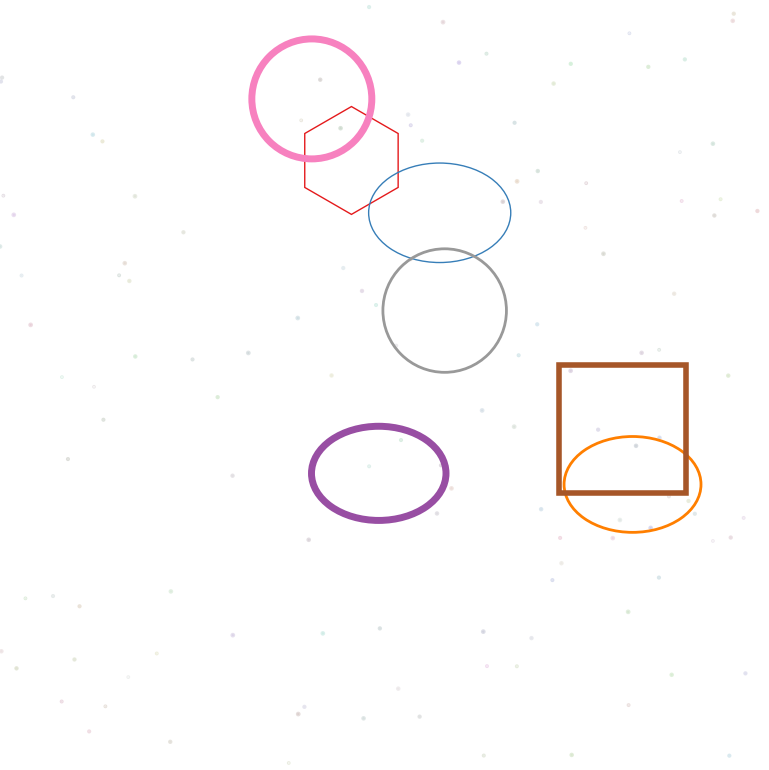[{"shape": "hexagon", "thickness": 0.5, "radius": 0.35, "center": [0.456, 0.792]}, {"shape": "oval", "thickness": 0.5, "radius": 0.46, "center": [0.571, 0.724]}, {"shape": "oval", "thickness": 2.5, "radius": 0.44, "center": [0.492, 0.385]}, {"shape": "oval", "thickness": 1, "radius": 0.44, "center": [0.821, 0.371]}, {"shape": "square", "thickness": 2, "radius": 0.41, "center": [0.809, 0.443]}, {"shape": "circle", "thickness": 2.5, "radius": 0.39, "center": [0.405, 0.872]}, {"shape": "circle", "thickness": 1, "radius": 0.4, "center": [0.577, 0.597]}]